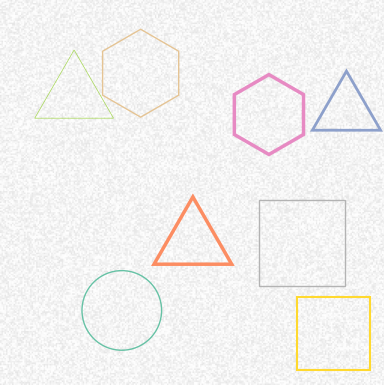[{"shape": "circle", "thickness": 1, "radius": 0.52, "center": [0.316, 0.194]}, {"shape": "triangle", "thickness": 2.5, "radius": 0.58, "center": [0.501, 0.372]}, {"shape": "triangle", "thickness": 2, "radius": 0.51, "center": [0.9, 0.713]}, {"shape": "hexagon", "thickness": 2.5, "radius": 0.52, "center": [0.698, 0.703]}, {"shape": "triangle", "thickness": 0.5, "radius": 0.59, "center": [0.192, 0.752]}, {"shape": "square", "thickness": 1.5, "radius": 0.48, "center": [0.867, 0.134]}, {"shape": "hexagon", "thickness": 1, "radius": 0.57, "center": [0.365, 0.81]}, {"shape": "square", "thickness": 1, "radius": 0.56, "center": [0.784, 0.369]}]